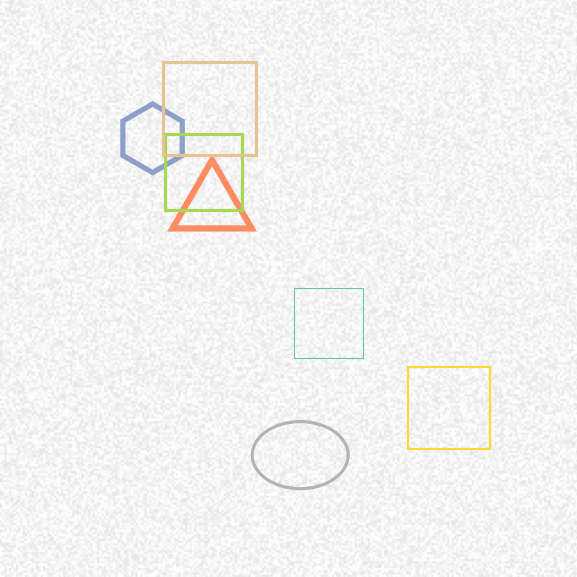[{"shape": "square", "thickness": 0.5, "radius": 0.3, "center": [0.569, 0.44]}, {"shape": "triangle", "thickness": 3, "radius": 0.4, "center": [0.367, 0.643]}, {"shape": "hexagon", "thickness": 2.5, "radius": 0.3, "center": [0.264, 0.76]}, {"shape": "square", "thickness": 1.5, "radius": 0.33, "center": [0.352, 0.701]}, {"shape": "square", "thickness": 1, "radius": 0.35, "center": [0.777, 0.293]}, {"shape": "square", "thickness": 1.5, "radius": 0.4, "center": [0.362, 0.812]}, {"shape": "oval", "thickness": 1.5, "radius": 0.41, "center": [0.52, 0.211]}]